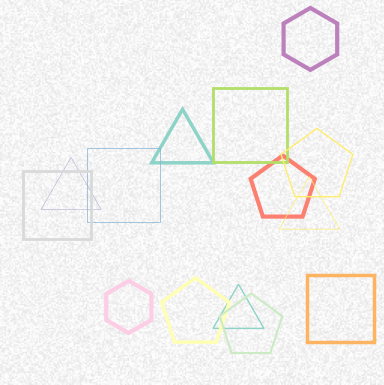[{"shape": "triangle", "thickness": 1, "radius": 0.38, "center": [0.619, 0.185]}, {"shape": "triangle", "thickness": 2.5, "radius": 0.46, "center": [0.474, 0.623]}, {"shape": "pentagon", "thickness": 2.5, "radius": 0.46, "center": [0.508, 0.186]}, {"shape": "triangle", "thickness": 0.5, "radius": 0.45, "center": [0.185, 0.501]}, {"shape": "pentagon", "thickness": 3, "radius": 0.44, "center": [0.734, 0.508]}, {"shape": "square", "thickness": 0.5, "radius": 0.48, "center": [0.321, 0.519]}, {"shape": "square", "thickness": 2.5, "radius": 0.43, "center": [0.884, 0.199]}, {"shape": "square", "thickness": 2, "radius": 0.48, "center": [0.649, 0.676]}, {"shape": "hexagon", "thickness": 3, "radius": 0.34, "center": [0.335, 0.203]}, {"shape": "square", "thickness": 2, "radius": 0.45, "center": [0.148, 0.467]}, {"shape": "hexagon", "thickness": 3, "radius": 0.4, "center": [0.806, 0.899]}, {"shape": "pentagon", "thickness": 1.5, "radius": 0.43, "center": [0.652, 0.152]}, {"shape": "pentagon", "thickness": 1, "radius": 0.49, "center": [0.823, 0.568]}, {"shape": "triangle", "thickness": 0.5, "radius": 0.45, "center": [0.803, 0.45]}]